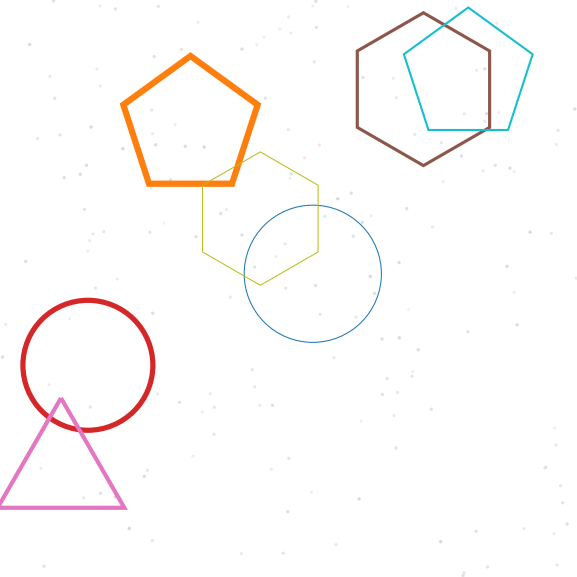[{"shape": "circle", "thickness": 0.5, "radius": 0.59, "center": [0.542, 0.525]}, {"shape": "pentagon", "thickness": 3, "radius": 0.61, "center": [0.33, 0.78]}, {"shape": "circle", "thickness": 2.5, "radius": 0.56, "center": [0.152, 0.367]}, {"shape": "hexagon", "thickness": 1.5, "radius": 0.66, "center": [0.733, 0.845]}, {"shape": "triangle", "thickness": 2, "radius": 0.63, "center": [0.106, 0.183]}, {"shape": "hexagon", "thickness": 0.5, "radius": 0.58, "center": [0.451, 0.621]}, {"shape": "pentagon", "thickness": 1, "radius": 0.59, "center": [0.811, 0.869]}]